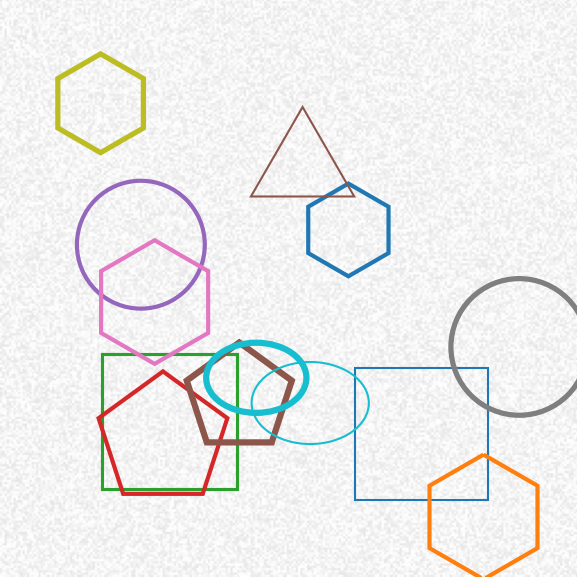[{"shape": "square", "thickness": 1, "radius": 0.57, "center": [0.73, 0.247]}, {"shape": "hexagon", "thickness": 2, "radius": 0.4, "center": [0.603, 0.601]}, {"shape": "hexagon", "thickness": 2, "radius": 0.54, "center": [0.837, 0.104]}, {"shape": "square", "thickness": 1.5, "radius": 0.58, "center": [0.294, 0.269]}, {"shape": "pentagon", "thickness": 2, "radius": 0.59, "center": [0.282, 0.239]}, {"shape": "circle", "thickness": 2, "radius": 0.55, "center": [0.244, 0.575]}, {"shape": "triangle", "thickness": 1, "radius": 0.52, "center": [0.524, 0.711]}, {"shape": "pentagon", "thickness": 3, "radius": 0.48, "center": [0.414, 0.31]}, {"shape": "hexagon", "thickness": 2, "radius": 0.54, "center": [0.268, 0.476]}, {"shape": "circle", "thickness": 2.5, "radius": 0.59, "center": [0.899, 0.398]}, {"shape": "hexagon", "thickness": 2.5, "radius": 0.43, "center": [0.174, 0.82]}, {"shape": "oval", "thickness": 1, "radius": 0.51, "center": [0.537, 0.301]}, {"shape": "oval", "thickness": 3, "radius": 0.43, "center": [0.444, 0.345]}]